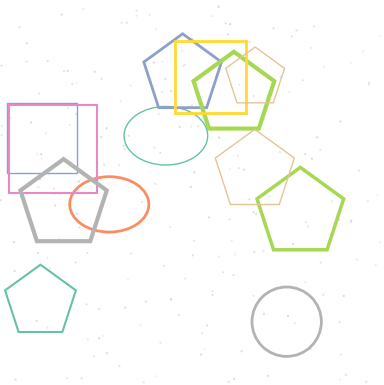[{"shape": "pentagon", "thickness": 1.5, "radius": 0.48, "center": [0.105, 0.216]}, {"shape": "oval", "thickness": 1, "radius": 0.54, "center": [0.431, 0.647]}, {"shape": "oval", "thickness": 2, "radius": 0.51, "center": [0.284, 0.469]}, {"shape": "pentagon", "thickness": 2, "radius": 0.53, "center": [0.474, 0.806]}, {"shape": "square", "thickness": 1, "radius": 0.46, "center": [0.109, 0.641]}, {"shape": "square", "thickness": 1.5, "radius": 0.57, "center": [0.138, 0.613]}, {"shape": "pentagon", "thickness": 2.5, "radius": 0.59, "center": [0.78, 0.447]}, {"shape": "pentagon", "thickness": 3, "radius": 0.55, "center": [0.608, 0.755]}, {"shape": "square", "thickness": 2, "radius": 0.46, "center": [0.547, 0.8]}, {"shape": "pentagon", "thickness": 1, "radius": 0.4, "center": [0.663, 0.798]}, {"shape": "pentagon", "thickness": 1, "radius": 0.54, "center": [0.662, 0.556]}, {"shape": "circle", "thickness": 2, "radius": 0.45, "center": [0.745, 0.164]}, {"shape": "pentagon", "thickness": 3, "radius": 0.59, "center": [0.165, 0.469]}]